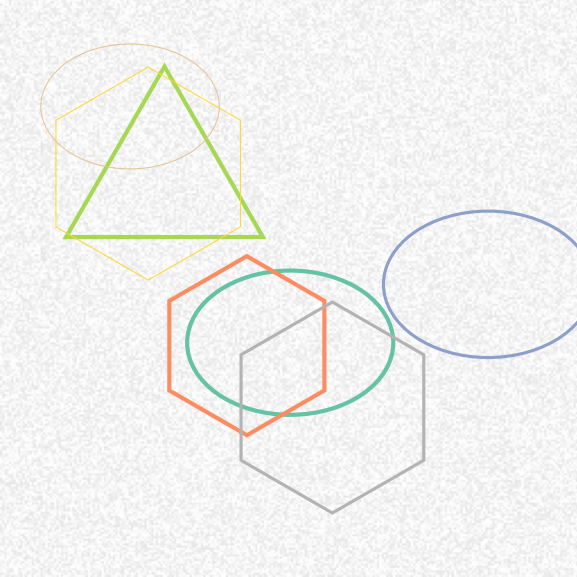[{"shape": "oval", "thickness": 2, "radius": 0.89, "center": [0.503, 0.406]}, {"shape": "hexagon", "thickness": 2, "radius": 0.78, "center": [0.427, 0.401]}, {"shape": "oval", "thickness": 1.5, "radius": 0.91, "center": [0.845, 0.507]}, {"shape": "triangle", "thickness": 2, "radius": 0.98, "center": [0.285, 0.687]}, {"shape": "hexagon", "thickness": 0.5, "radius": 0.92, "center": [0.257, 0.699]}, {"shape": "oval", "thickness": 0.5, "radius": 0.77, "center": [0.225, 0.815]}, {"shape": "hexagon", "thickness": 1.5, "radius": 0.91, "center": [0.576, 0.293]}]